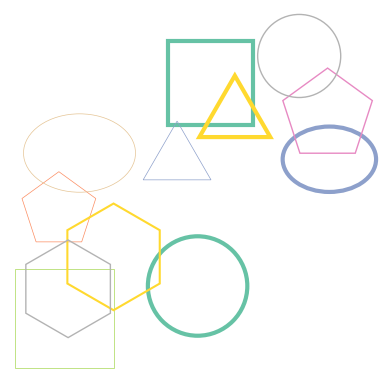[{"shape": "square", "thickness": 3, "radius": 0.55, "center": [0.548, 0.785]}, {"shape": "circle", "thickness": 3, "radius": 0.65, "center": [0.513, 0.257]}, {"shape": "pentagon", "thickness": 0.5, "radius": 0.5, "center": [0.153, 0.453]}, {"shape": "oval", "thickness": 3, "radius": 0.61, "center": [0.856, 0.586]}, {"shape": "triangle", "thickness": 0.5, "radius": 0.51, "center": [0.46, 0.584]}, {"shape": "pentagon", "thickness": 1, "radius": 0.61, "center": [0.851, 0.701]}, {"shape": "square", "thickness": 0.5, "radius": 0.64, "center": [0.168, 0.173]}, {"shape": "triangle", "thickness": 3, "radius": 0.53, "center": [0.61, 0.697]}, {"shape": "hexagon", "thickness": 1.5, "radius": 0.69, "center": [0.295, 0.333]}, {"shape": "oval", "thickness": 0.5, "radius": 0.73, "center": [0.207, 0.603]}, {"shape": "circle", "thickness": 1, "radius": 0.54, "center": [0.777, 0.855]}, {"shape": "hexagon", "thickness": 1, "radius": 0.63, "center": [0.177, 0.25]}]